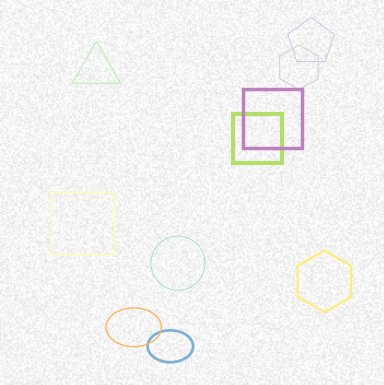[{"shape": "circle", "thickness": 0.5, "radius": 0.35, "center": [0.462, 0.316]}, {"shape": "square", "thickness": 1, "radius": 0.41, "center": [0.214, 0.421]}, {"shape": "pentagon", "thickness": 0.5, "radius": 0.32, "center": [0.808, 0.892]}, {"shape": "oval", "thickness": 2, "radius": 0.3, "center": [0.443, 0.101]}, {"shape": "oval", "thickness": 1, "radius": 0.36, "center": [0.347, 0.15]}, {"shape": "square", "thickness": 3, "radius": 0.32, "center": [0.669, 0.64]}, {"shape": "hexagon", "thickness": 1, "radius": 0.29, "center": [0.776, 0.825]}, {"shape": "square", "thickness": 2.5, "radius": 0.39, "center": [0.707, 0.692]}, {"shape": "triangle", "thickness": 1, "radius": 0.36, "center": [0.251, 0.82]}, {"shape": "hexagon", "thickness": 1.5, "radius": 0.4, "center": [0.843, 0.269]}]